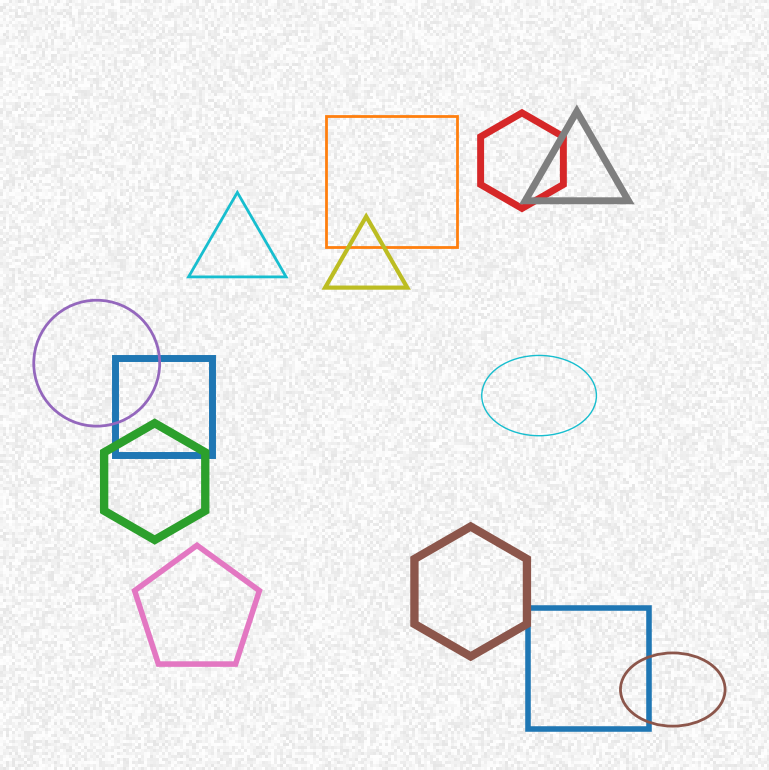[{"shape": "square", "thickness": 2.5, "radius": 0.31, "center": [0.212, 0.472]}, {"shape": "square", "thickness": 2, "radius": 0.4, "center": [0.764, 0.132]}, {"shape": "square", "thickness": 1, "radius": 0.43, "center": [0.508, 0.765]}, {"shape": "hexagon", "thickness": 3, "radius": 0.38, "center": [0.201, 0.375]}, {"shape": "hexagon", "thickness": 2.5, "radius": 0.31, "center": [0.678, 0.791]}, {"shape": "circle", "thickness": 1, "radius": 0.41, "center": [0.126, 0.528]}, {"shape": "oval", "thickness": 1, "radius": 0.34, "center": [0.874, 0.104]}, {"shape": "hexagon", "thickness": 3, "radius": 0.42, "center": [0.611, 0.232]}, {"shape": "pentagon", "thickness": 2, "radius": 0.43, "center": [0.256, 0.207]}, {"shape": "triangle", "thickness": 2.5, "radius": 0.39, "center": [0.749, 0.778]}, {"shape": "triangle", "thickness": 1.5, "radius": 0.31, "center": [0.476, 0.657]}, {"shape": "oval", "thickness": 0.5, "radius": 0.37, "center": [0.7, 0.486]}, {"shape": "triangle", "thickness": 1, "radius": 0.37, "center": [0.308, 0.677]}]